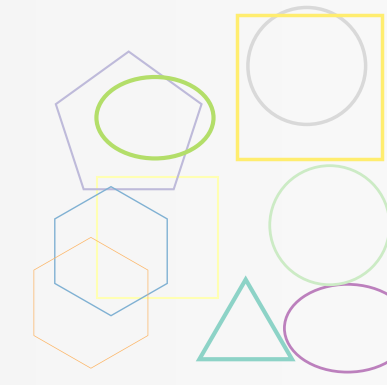[{"shape": "triangle", "thickness": 3, "radius": 0.69, "center": [0.634, 0.136]}, {"shape": "square", "thickness": 1.5, "radius": 0.78, "center": [0.407, 0.382]}, {"shape": "pentagon", "thickness": 1.5, "radius": 0.99, "center": [0.332, 0.668]}, {"shape": "hexagon", "thickness": 1, "radius": 0.84, "center": [0.286, 0.348]}, {"shape": "hexagon", "thickness": 0.5, "radius": 0.85, "center": [0.235, 0.213]}, {"shape": "oval", "thickness": 3, "radius": 0.76, "center": [0.4, 0.694]}, {"shape": "circle", "thickness": 2.5, "radius": 0.76, "center": [0.792, 0.829]}, {"shape": "oval", "thickness": 2, "radius": 0.81, "center": [0.897, 0.147]}, {"shape": "circle", "thickness": 2, "radius": 0.77, "center": [0.851, 0.415]}, {"shape": "square", "thickness": 2.5, "radius": 0.93, "center": [0.798, 0.775]}]